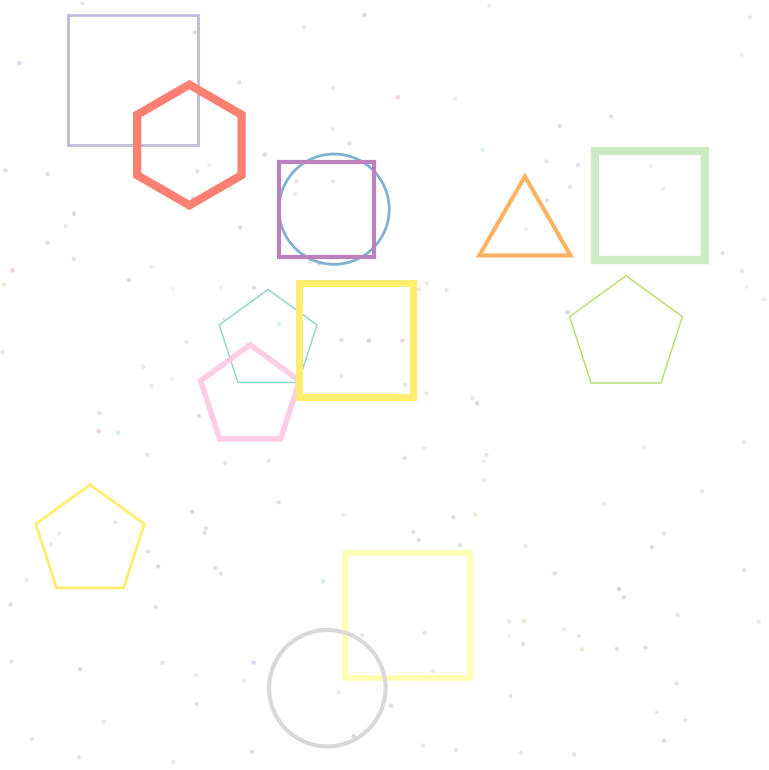[{"shape": "pentagon", "thickness": 0.5, "radius": 0.33, "center": [0.348, 0.557]}, {"shape": "square", "thickness": 2, "radius": 0.41, "center": [0.53, 0.201]}, {"shape": "square", "thickness": 1, "radius": 0.42, "center": [0.173, 0.896]}, {"shape": "hexagon", "thickness": 3, "radius": 0.39, "center": [0.246, 0.812]}, {"shape": "circle", "thickness": 1, "radius": 0.36, "center": [0.434, 0.728]}, {"shape": "triangle", "thickness": 1.5, "radius": 0.34, "center": [0.682, 0.702]}, {"shape": "pentagon", "thickness": 0.5, "radius": 0.39, "center": [0.813, 0.565]}, {"shape": "pentagon", "thickness": 2, "radius": 0.34, "center": [0.325, 0.485]}, {"shape": "circle", "thickness": 1.5, "radius": 0.38, "center": [0.425, 0.106]}, {"shape": "square", "thickness": 1.5, "radius": 0.31, "center": [0.424, 0.728]}, {"shape": "square", "thickness": 3, "radius": 0.36, "center": [0.844, 0.733]}, {"shape": "pentagon", "thickness": 1, "radius": 0.37, "center": [0.117, 0.296]}, {"shape": "square", "thickness": 2.5, "radius": 0.37, "center": [0.462, 0.558]}]